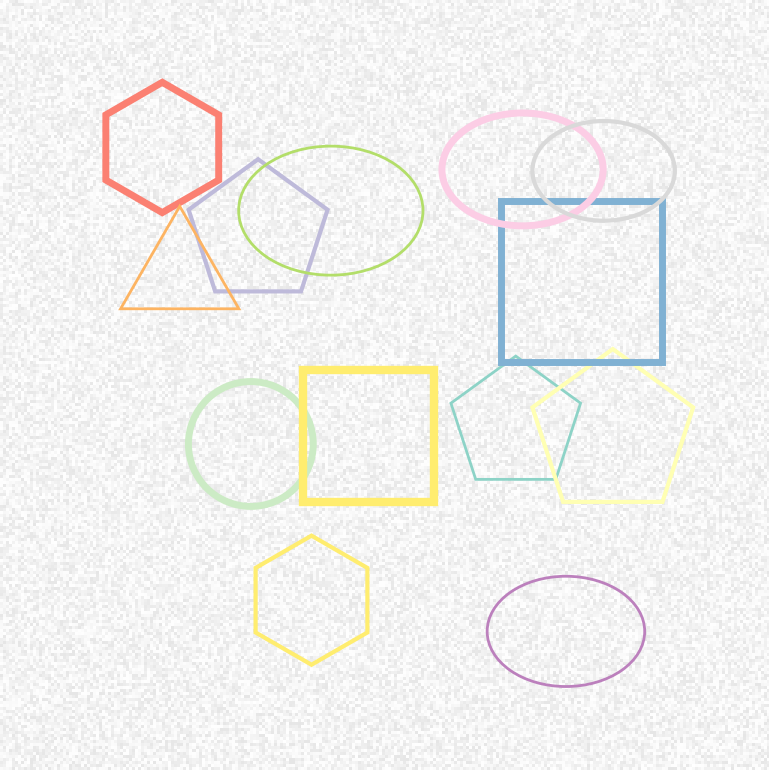[{"shape": "pentagon", "thickness": 1, "radius": 0.44, "center": [0.67, 0.449]}, {"shape": "pentagon", "thickness": 1.5, "radius": 0.55, "center": [0.796, 0.437]}, {"shape": "pentagon", "thickness": 1.5, "radius": 0.47, "center": [0.335, 0.698]}, {"shape": "hexagon", "thickness": 2.5, "radius": 0.42, "center": [0.211, 0.809]}, {"shape": "square", "thickness": 2.5, "radius": 0.52, "center": [0.755, 0.635]}, {"shape": "triangle", "thickness": 1, "radius": 0.44, "center": [0.233, 0.643]}, {"shape": "oval", "thickness": 1, "radius": 0.6, "center": [0.43, 0.726]}, {"shape": "oval", "thickness": 2.5, "radius": 0.52, "center": [0.679, 0.78]}, {"shape": "oval", "thickness": 1.5, "radius": 0.46, "center": [0.784, 0.778]}, {"shape": "oval", "thickness": 1, "radius": 0.51, "center": [0.735, 0.18]}, {"shape": "circle", "thickness": 2.5, "radius": 0.41, "center": [0.326, 0.423]}, {"shape": "hexagon", "thickness": 1.5, "radius": 0.42, "center": [0.405, 0.221]}, {"shape": "square", "thickness": 3, "radius": 0.43, "center": [0.479, 0.434]}]